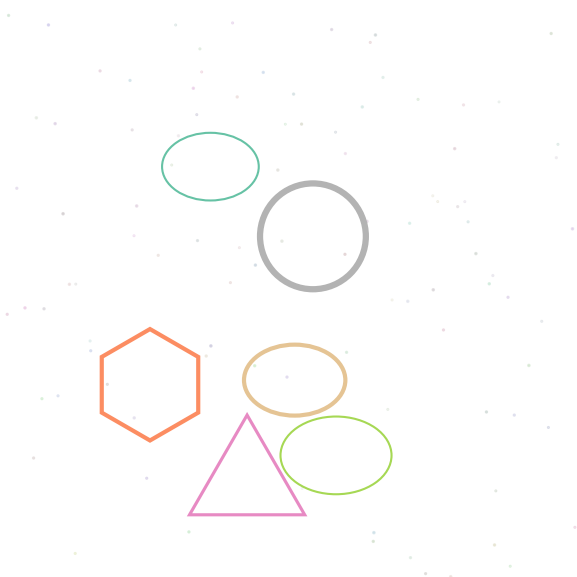[{"shape": "oval", "thickness": 1, "radius": 0.42, "center": [0.364, 0.711]}, {"shape": "hexagon", "thickness": 2, "radius": 0.48, "center": [0.26, 0.333]}, {"shape": "triangle", "thickness": 1.5, "radius": 0.58, "center": [0.428, 0.165]}, {"shape": "oval", "thickness": 1, "radius": 0.48, "center": [0.582, 0.211]}, {"shape": "oval", "thickness": 2, "radius": 0.44, "center": [0.51, 0.341]}, {"shape": "circle", "thickness": 3, "radius": 0.46, "center": [0.542, 0.59]}]